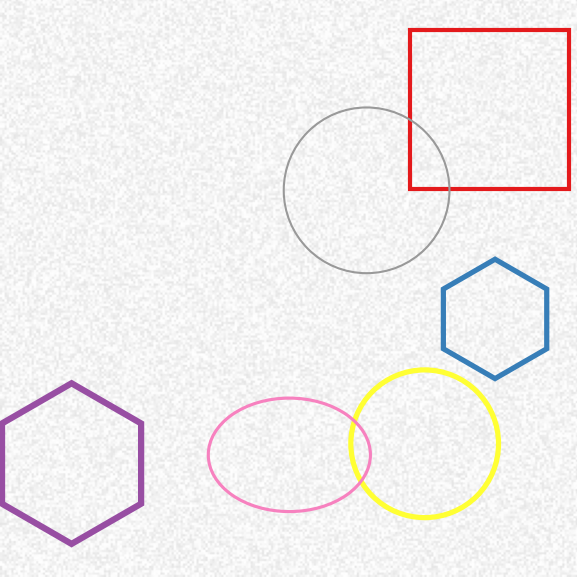[{"shape": "square", "thickness": 2, "radius": 0.69, "center": [0.847, 0.809]}, {"shape": "hexagon", "thickness": 2.5, "radius": 0.52, "center": [0.857, 0.447]}, {"shape": "hexagon", "thickness": 3, "radius": 0.7, "center": [0.124, 0.196]}, {"shape": "circle", "thickness": 2.5, "radius": 0.64, "center": [0.735, 0.231]}, {"shape": "oval", "thickness": 1.5, "radius": 0.7, "center": [0.501, 0.212]}, {"shape": "circle", "thickness": 1, "radius": 0.72, "center": [0.635, 0.67]}]